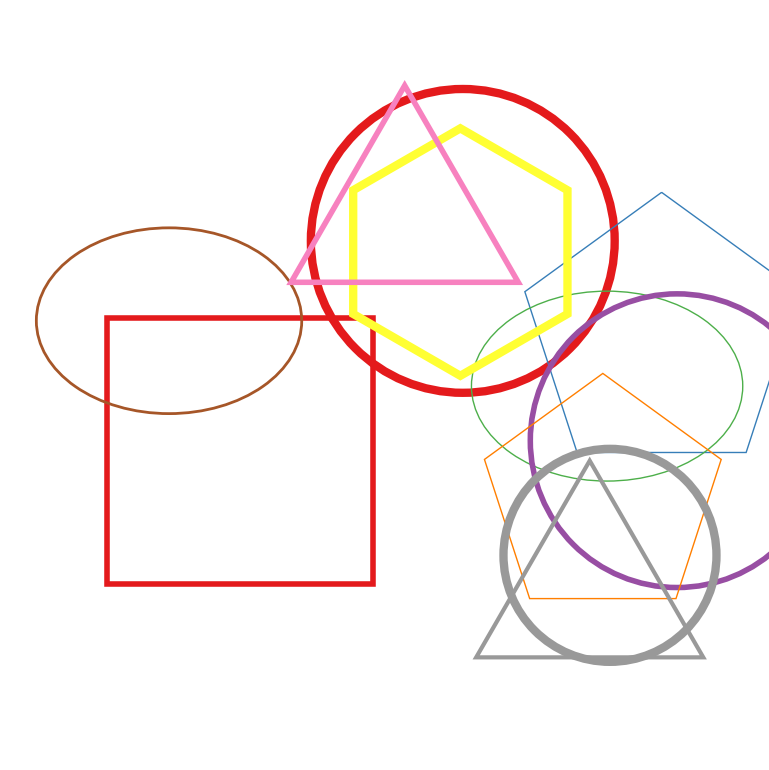[{"shape": "square", "thickness": 2, "radius": 0.86, "center": [0.312, 0.415]}, {"shape": "circle", "thickness": 3, "radius": 0.99, "center": [0.601, 0.687]}, {"shape": "pentagon", "thickness": 0.5, "radius": 0.93, "center": [0.859, 0.563]}, {"shape": "oval", "thickness": 0.5, "radius": 0.88, "center": [0.788, 0.499]}, {"shape": "circle", "thickness": 2, "radius": 0.95, "center": [0.879, 0.428]}, {"shape": "pentagon", "thickness": 0.5, "radius": 0.81, "center": [0.783, 0.353]}, {"shape": "hexagon", "thickness": 3, "radius": 0.8, "center": [0.598, 0.673]}, {"shape": "oval", "thickness": 1, "radius": 0.86, "center": [0.22, 0.583]}, {"shape": "triangle", "thickness": 2, "radius": 0.85, "center": [0.526, 0.719]}, {"shape": "circle", "thickness": 3, "radius": 0.69, "center": [0.792, 0.279]}, {"shape": "triangle", "thickness": 1.5, "radius": 0.85, "center": [0.766, 0.231]}]